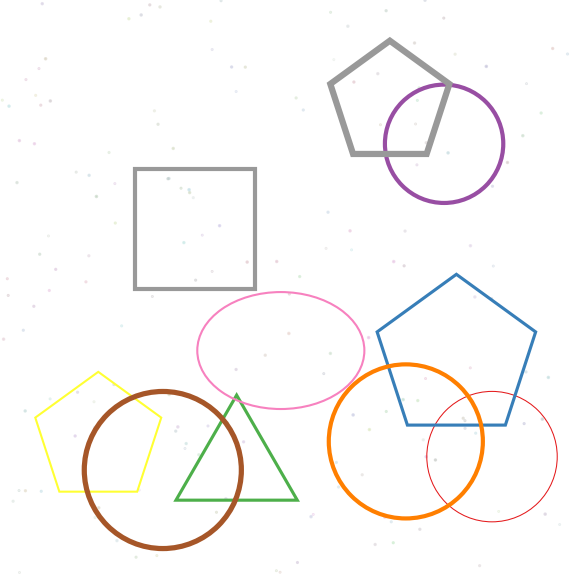[{"shape": "circle", "thickness": 0.5, "radius": 0.56, "center": [0.852, 0.208]}, {"shape": "pentagon", "thickness": 1.5, "radius": 0.72, "center": [0.79, 0.38]}, {"shape": "triangle", "thickness": 1.5, "radius": 0.61, "center": [0.41, 0.194]}, {"shape": "circle", "thickness": 2, "radius": 0.51, "center": [0.769, 0.75]}, {"shape": "circle", "thickness": 2, "radius": 0.67, "center": [0.703, 0.235]}, {"shape": "pentagon", "thickness": 1, "radius": 0.57, "center": [0.17, 0.241]}, {"shape": "circle", "thickness": 2.5, "radius": 0.68, "center": [0.282, 0.185]}, {"shape": "oval", "thickness": 1, "radius": 0.72, "center": [0.486, 0.392]}, {"shape": "square", "thickness": 2, "radius": 0.52, "center": [0.337, 0.603]}, {"shape": "pentagon", "thickness": 3, "radius": 0.54, "center": [0.675, 0.82]}]